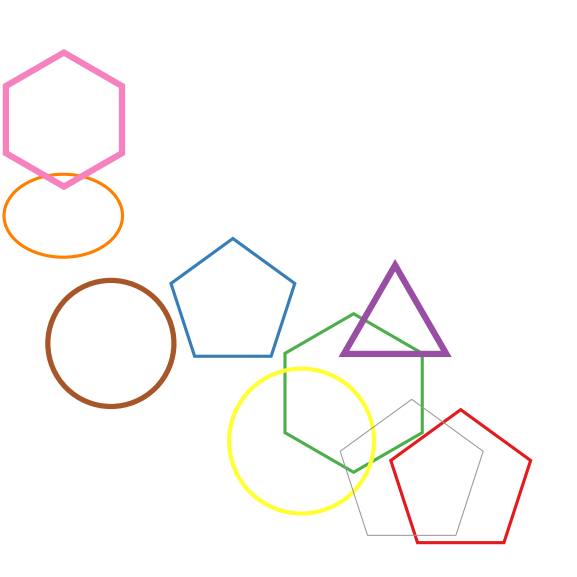[{"shape": "pentagon", "thickness": 1.5, "radius": 0.64, "center": [0.798, 0.162]}, {"shape": "pentagon", "thickness": 1.5, "radius": 0.56, "center": [0.403, 0.473]}, {"shape": "hexagon", "thickness": 1.5, "radius": 0.69, "center": [0.612, 0.319]}, {"shape": "triangle", "thickness": 3, "radius": 0.51, "center": [0.684, 0.437]}, {"shape": "oval", "thickness": 1.5, "radius": 0.51, "center": [0.11, 0.626]}, {"shape": "circle", "thickness": 2, "radius": 0.63, "center": [0.522, 0.235]}, {"shape": "circle", "thickness": 2.5, "radius": 0.55, "center": [0.192, 0.404]}, {"shape": "hexagon", "thickness": 3, "radius": 0.58, "center": [0.111, 0.792]}, {"shape": "pentagon", "thickness": 0.5, "radius": 0.65, "center": [0.713, 0.177]}]